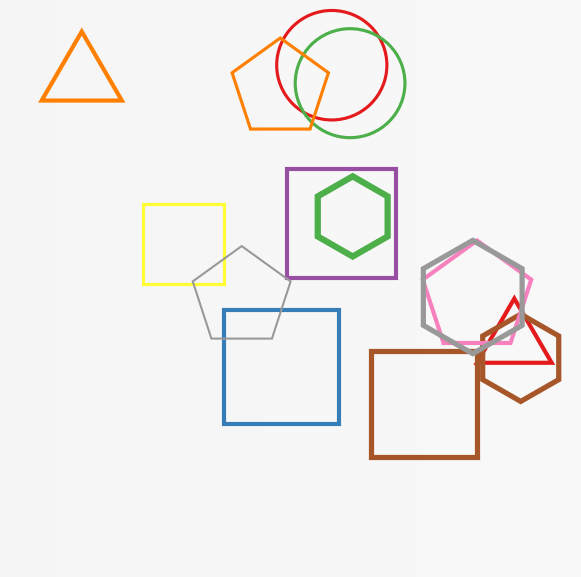[{"shape": "circle", "thickness": 1.5, "radius": 0.47, "center": [0.571, 0.886]}, {"shape": "triangle", "thickness": 2, "radius": 0.37, "center": [0.885, 0.408]}, {"shape": "square", "thickness": 2, "radius": 0.5, "center": [0.485, 0.363]}, {"shape": "circle", "thickness": 1.5, "radius": 0.47, "center": [0.602, 0.855]}, {"shape": "hexagon", "thickness": 3, "radius": 0.35, "center": [0.607, 0.624]}, {"shape": "square", "thickness": 2, "radius": 0.47, "center": [0.587, 0.613]}, {"shape": "triangle", "thickness": 2, "radius": 0.4, "center": [0.141, 0.865]}, {"shape": "pentagon", "thickness": 1.5, "radius": 0.44, "center": [0.482, 0.846]}, {"shape": "square", "thickness": 1.5, "radius": 0.35, "center": [0.316, 0.577]}, {"shape": "square", "thickness": 2.5, "radius": 0.46, "center": [0.73, 0.3]}, {"shape": "hexagon", "thickness": 2.5, "radius": 0.38, "center": [0.896, 0.38]}, {"shape": "pentagon", "thickness": 2, "radius": 0.49, "center": [0.821, 0.485]}, {"shape": "hexagon", "thickness": 2.5, "radius": 0.49, "center": [0.813, 0.485]}, {"shape": "pentagon", "thickness": 1, "radius": 0.44, "center": [0.416, 0.484]}]